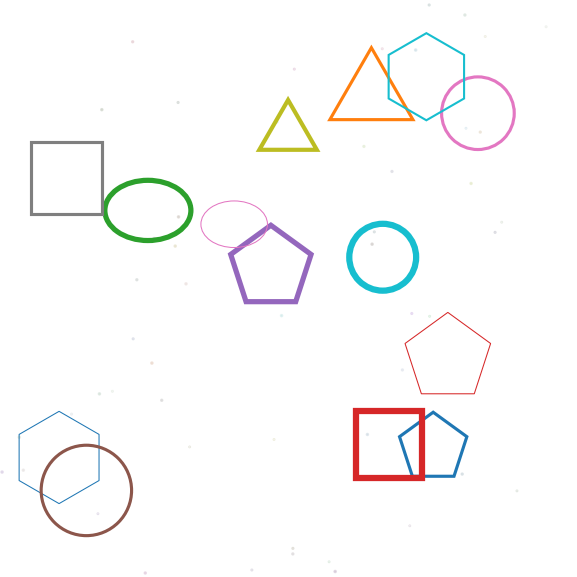[{"shape": "pentagon", "thickness": 1.5, "radius": 0.31, "center": [0.75, 0.224]}, {"shape": "hexagon", "thickness": 0.5, "radius": 0.4, "center": [0.102, 0.207]}, {"shape": "triangle", "thickness": 1.5, "radius": 0.42, "center": [0.643, 0.833]}, {"shape": "oval", "thickness": 2.5, "radius": 0.37, "center": [0.256, 0.635]}, {"shape": "pentagon", "thickness": 0.5, "radius": 0.39, "center": [0.775, 0.38]}, {"shape": "square", "thickness": 3, "radius": 0.29, "center": [0.673, 0.23]}, {"shape": "pentagon", "thickness": 2.5, "radius": 0.37, "center": [0.469, 0.536]}, {"shape": "circle", "thickness": 1.5, "radius": 0.39, "center": [0.15, 0.15]}, {"shape": "circle", "thickness": 1.5, "radius": 0.31, "center": [0.828, 0.803]}, {"shape": "oval", "thickness": 0.5, "radius": 0.29, "center": [0.406, 0.611]}, {"shape": "square", "thickness": 1.5, "radius": 0.31, "center": [0.115, 0.691]}, {"shape": "triangle", "thickness": 2, "radius": 0.29, "center": [0.499, 0.768]}, {"shape": "hexagon", "thickness": 1, "radius": 0.38, "center": [0.738, 0.866]}, {"shape": "circle", "thickness": 3, "radius": 0.29, "center": [0.663, 0.554]}]